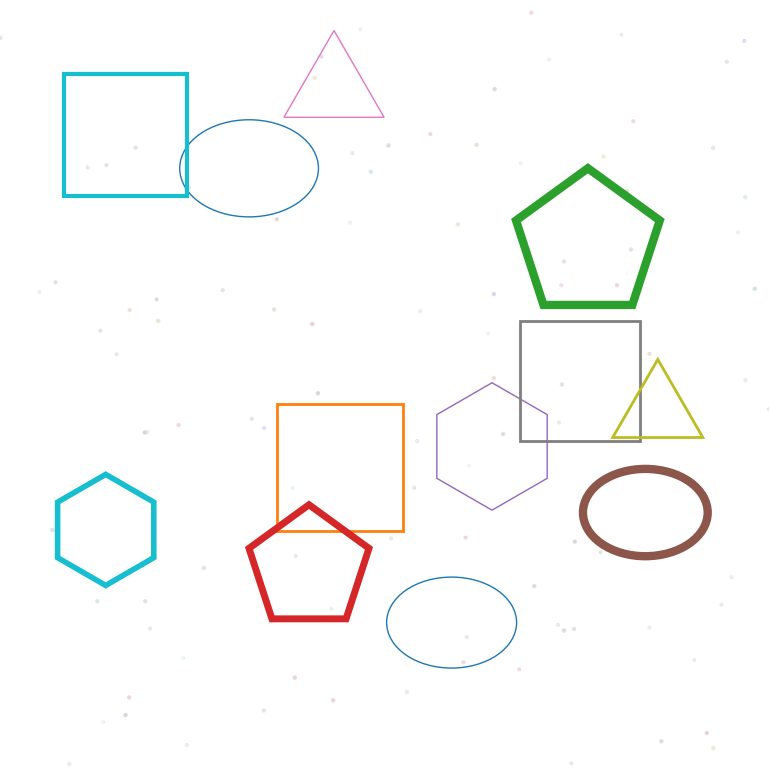[{"shape": "oval", "thickness": 0.5, "radius": 0.45, "center": [0.323, 0.781]}, {"shape": "oval", "thickness": 0.5, "radius": 0.42, "center": [0.587, 0.191]}, {"shape": "square", "thickness": 1, "radius": 0.41, "center": [0.442, 0.392]}, {"shape": "pentagon", "thickness": 3, "radius": 0.49, "center": [0.764, 0.683]}, {"shape": "pentagon", "thickness": 2.5, "radius": 0.41, "center": [0.401, 0.263]}, {"shape": "hexagon", "thickness": 0.5, "radius": 0.41, "center": [0.639, 0.42]}, {"shape": "oval", "thickness": 3, "radius": 0.41, "center": [0.838, 0.334]}, {"shape": "triangle", "thickness": 0.5, "radius": 0.38, "center": [0.434, 0.885]}, {"shape": "square", "thickness": 1, "radius": 0.39, "center": [0.753, 0.506]}, {"shape": "triangle", "thickness": 1, "radius": 0.34, "center": [0.854, 0.466]}, {"shape": "hexagon", "thickness": 2, "radius": 0.36, "center": [0.137, 0.312]}, {"shape": "square", "thickness": 1.5, "radius": 0.4, "center": [0.163, 0.824]}]